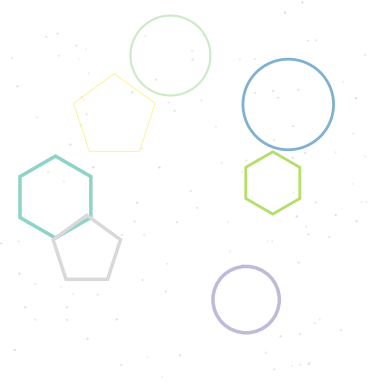[{"shape": "hexagon", "thickness": 2.5, "radius": 0.53, "center": [0.144, 0.488]}, {"shape": "circle", "thickness": 2.5, "radius": 0.43, "center": [0.639, 0.222]}, {"shape": "circle", "thickness": 2, "radius": 0.59, "center": [0.749, 0.729]}, {"shape": "hexagon", "thickness": 2, "radius": 0.4, "center": [0.709, 0.525]}, {"shape": "pentagon", "thickness": 2.5, "radius": 0.46, "center": [0.225, 0.349]}, {"shape": "circle", "thickness": 1.5, "radius": 0.52, "center": [0.443, 0.856]}, {"shape": "pentagon", "thickness": 0.5, "radius": 0.56, "center": [0.297, 0.697]}]